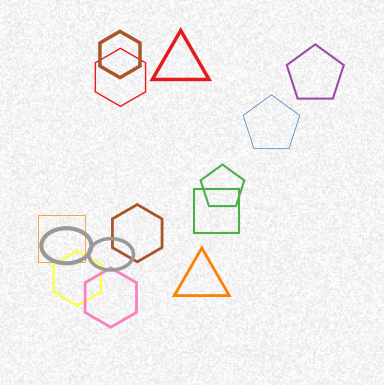[{"shape": "hexagon", "thickness": 1, "radius": 0.38, "center": [0.313, 0.799]}, {"shape": "triangle", "thickness": 2.5, "radius": 0.42, "center": [0.469, 0.836]}, {"shape": "pentagon", "thickness": 0.5, "radius": 0.39, "center": [0.705, 0.676]}, {"shape": "square", "thickness": 1.5, "radius": 0.29, "center": [0.563, 0.452]}, {"shape": "pentagon", "thickness": 1.5, "radius": 0.3, "center": [0.578, 0.513]}, {"shape": "pentagon", "thickness": 1.5, "radius": 0.39, "center": [0.819, 0.807]}, {"shape": "square", "thickness": 0.5, "radius": 0.3, "center": [0.16, 0.381]}, {"shape": "triangle", "thickness": 2, "radius": 0.41, "center": [0.524, 0.274]}, {"shape": "hexagon", "thickness": 1.5, "radius": 0.36, "center": [0.201, 0.277]}, {"shape": "hexagon", "thickness": 2.5, "radius": 0.3, "center": [0.312, 0.858]}, {"shape": "hexagon", "thickness": 2, "radius": 0.37, "center": [0.356, 0.394]}, {"shape": "hexagon", "thickness": 2, "radius": 0.39, "center": [0.288, 0.227]}, {"shape": "oval", "thickness": 3, "radius": 0.33, "center": [0.172, 0.362]}, {"shape": "oval", "thickness": 2.5, "radius": 0.29, "center": [0.288, 0.339]}]